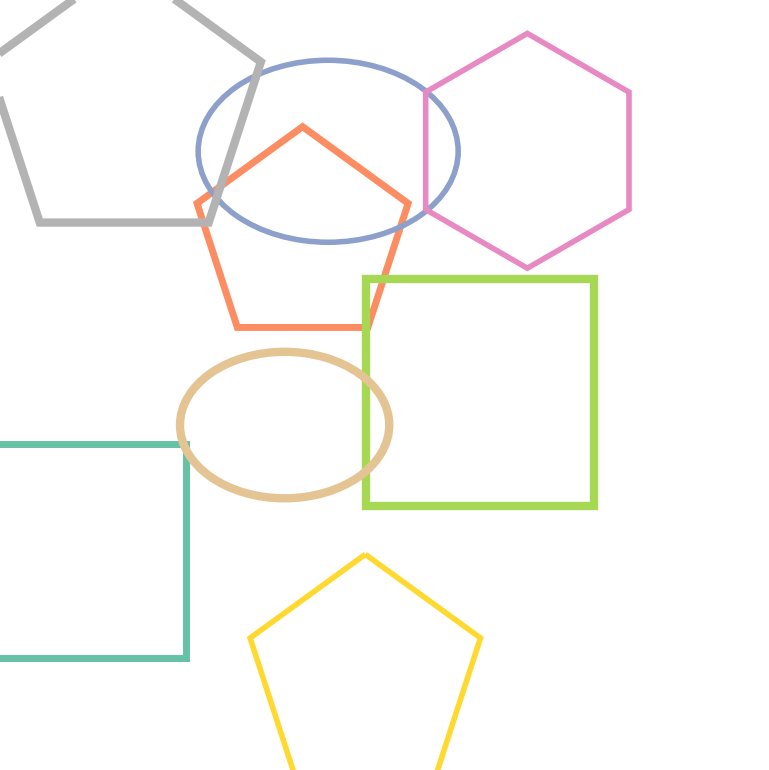[{"shape": "square", "thickness": 2.5, "radius": 0.69, "center": [0.102, 0.285]}, {"shape": "pentagon", "thickness": 2.5, "radius": 0.72, "center": [0.393, 0.691]}, {"shape": "oval", "thickness": 2, "radius": 0.84, "center": [0.426, 0.804]}, {"shape": "hexagon", "thickness": 2, "radius": 0.76, "center": [0.685, 0.804]}, {"shape": "square", "thickness": 3, "radius": 0.74, "center": [0.623, 0.491]}, {"shape": "pentagon", "thickness": 2, "radius": 0.79, "center": [0.474, 0.123]}, {"shape": "oval", "thickness": 3, "radius": 0.68, "center": [0.37, 0.448]}, {"shape": "pentagon", "thickness": 3, "radius": 0.93, "center": [0.161, 0.862]}]